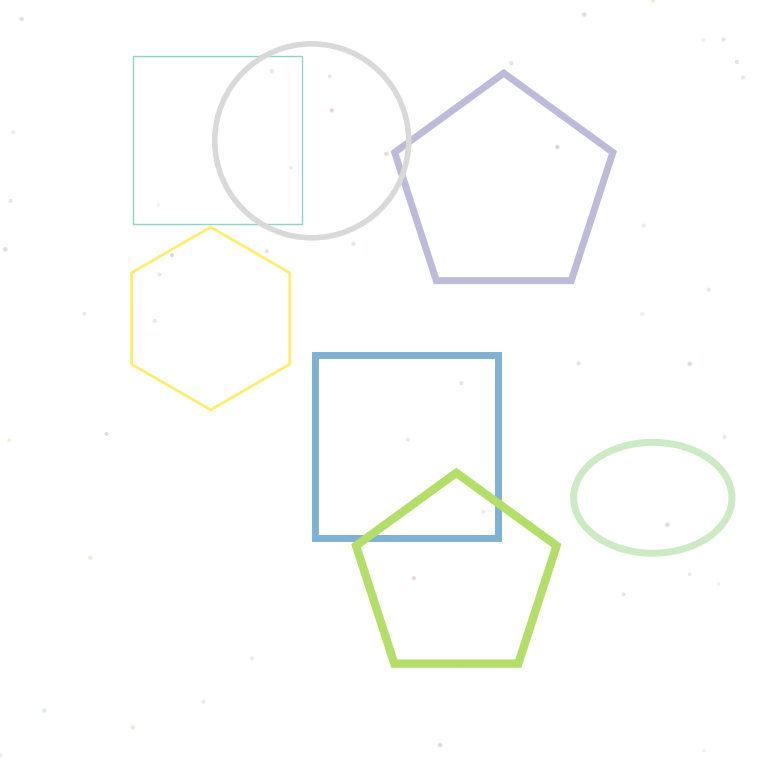[{"shape": "square", "thickness": 0.5, "radius": 0.55, "center": [0.283, 0.818]}, {"shape": "pentagon", "thickness": 2.5, "radius": 0.74, "center": [0.654, 0.756]}, {"shape": "square", "thickness": 2.5, "radius": 0.6, "center": [0.528, 0.42]}, {"shape": "pentagon", "thickness": 3, "radius": 0.68, "center": [0.593, 0.249]}, {"shape": "circle", "thickness": 2, "radius": 0.63, "center": [0.405, 0.817]}, {"shape": "oval", "thickness": 2.5, "radius": 0.51, "center": [0.848, 0.354]}, {"shape": "hexagon", "thickness": 1, "radius": 0.59, "center": [0.274, 0.586]}]